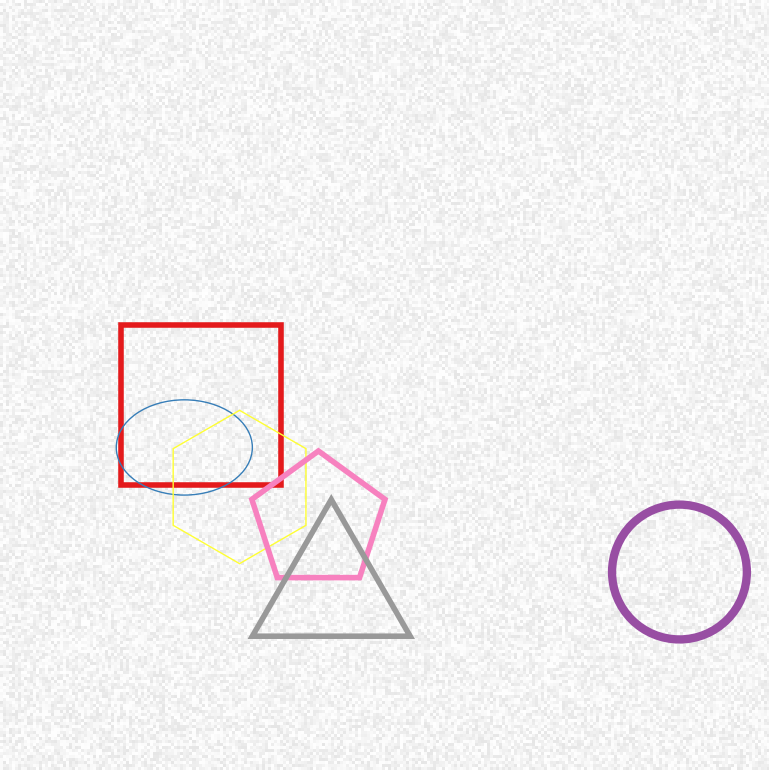[{"shape": "square", "thickness": 2, "radius": 0.52, "center": [0.261, 0.474]}, {"shape": "oval", "thickness": 0.5, "radius": 0.44, "center": [0.239, 0.419]}, {"shape": "circle", "thickness": 3, "radius": 0.44, "center": [0.882, 0.257]}, {"shape": "hexagon", "thickness": 0.5, "radius": 0.5, "center": [0.311, 0.368]}, {"shape": "pentagon", "thickness": 2, "radius": 0.45, "center": [0.414, 0.323]}, {"shape": "triangle", "thickness": 2, "radius": 0.59, "center": [0.43, 0.233]}]